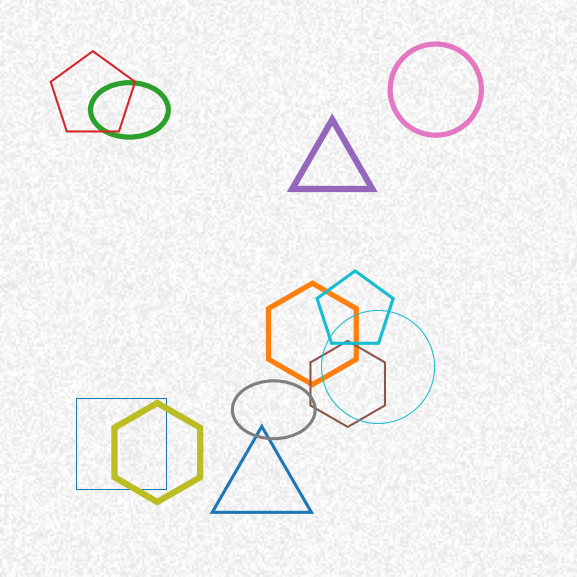[{"shape": "square", "thickness": 0.5, "radius": 0.39, "center": [0.209, 0.231]}, {"shape": "triangle", "thickness": 1.5, "radius": 0.5, "center": [0.453, 0.162]}, {"shape": "hexagon", "thickness": 2.5, "radius": 0.44, "center": [0.541, 0.421]}, {"shape": "oval", "thickness": 2.5, "radius": 0.34, "center": [0.224, 0.809]}, {"shape": "pentagon", "thickness": 1, "radius": 0.38, "center": [0.161, 0.834]}, {"shape": "triangle", "thickness": 3, "radius": 0.4, "center": [0.575, 0.712]}, {"shape": "hexagon", "thickness": 1, "radius": 0.37, "center": [0.602, 0.334]}, {"shape": "circle", "thickness": 2.5, "radius": 0.39, "center": [0.755, 0.844]}, {"shape": "oval", "thickness": 1.5, "radius": 0.36, "center": [0.474, 0.29]}, {"shape": "hexagon", "thickness": 3, "radius": 0.43, "center": [0.272, 0.216]}, {"shape": "circle", "thickness": 0.5, "radius": 0.49, "center": [0.655, 0.364]}, {"shape": "pentagon", "thickness": 1.5, "radius": 0.35, "center": [0.615, 0.461]}]